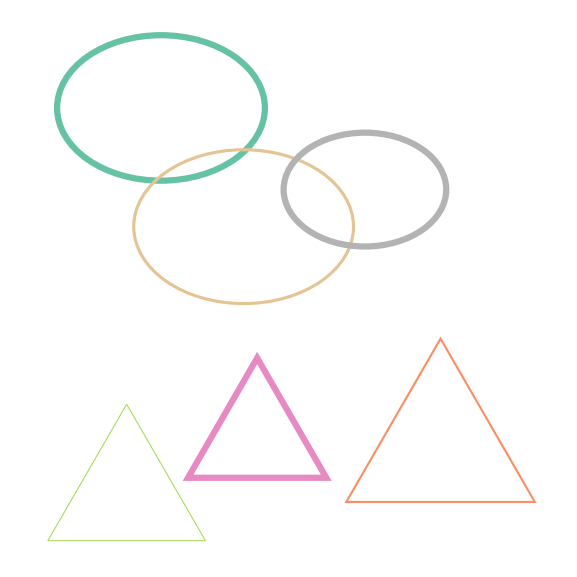[{"shape": "oval", "thickness": 3, "radius": 0.9, "center": [0.279, 0.812]}, {"shape": "triangle", "thickness": 1, "radius": 0.94, "center": [0.763, 0.224]}, {"shape": "triangle", "thickness": 3, "radius": 0.69, "center": [0.445, 0.241]}, {"shape": "triangle", "thickness": 0.5, "radius": 0.79, "center": [0.219, 0.142]}, {"shape": "oval", "thickness": 1.5, "radius": 0.95, "center": [0.422, 0.607]}, {"shape": "oval", "thickness": 3, "radius": 0.7, "center": [0.632, 0.671]}]